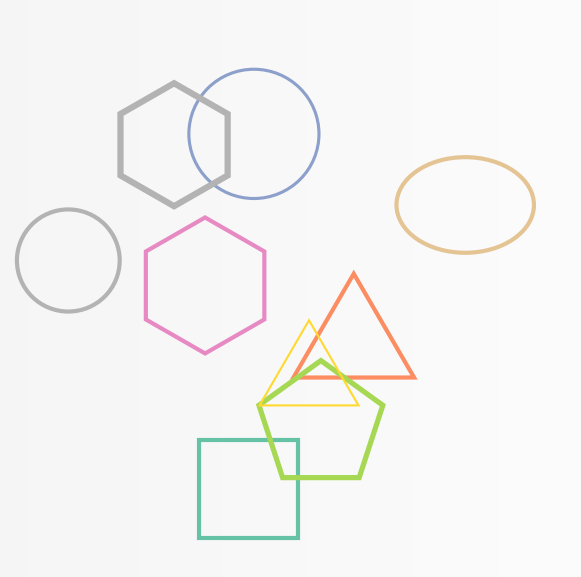[{"shape": "square", "thickness": 2, "radius": 0.43, "center": [0.427, 0.152]}, {"shape": "triangle", "thickness": 2, "radius": 0.6, "center": [0.609, 0.405]}, {"shape": "circle", "thickness": 1.5, "radius": 0.56, "center": [0.437, 0.767]}, {"shape": "hexagon", "thickness": 2, "radius": 0.59, "center": [0.353, 0.505]}, {"shape": "pentagon", "thickness": 2.5, "radius": 0.56, "center": [0.552, 0.263]}, {"shape": "triangle", "thickness": 1, "radius": 0.49, "center": [0.532, 0.346]}, {"shape": "oval", "thickness": 2, "radius": 0.59, "center": [0.8, 0.644]}, {"shape": "hexagon", "thickness": 3, "radius": 0.53, "center": [0.299, 0.749]}, {"shape": "circle", "thickness": 2, "radius": 0.44, "center": [0.118, 0.548]}]